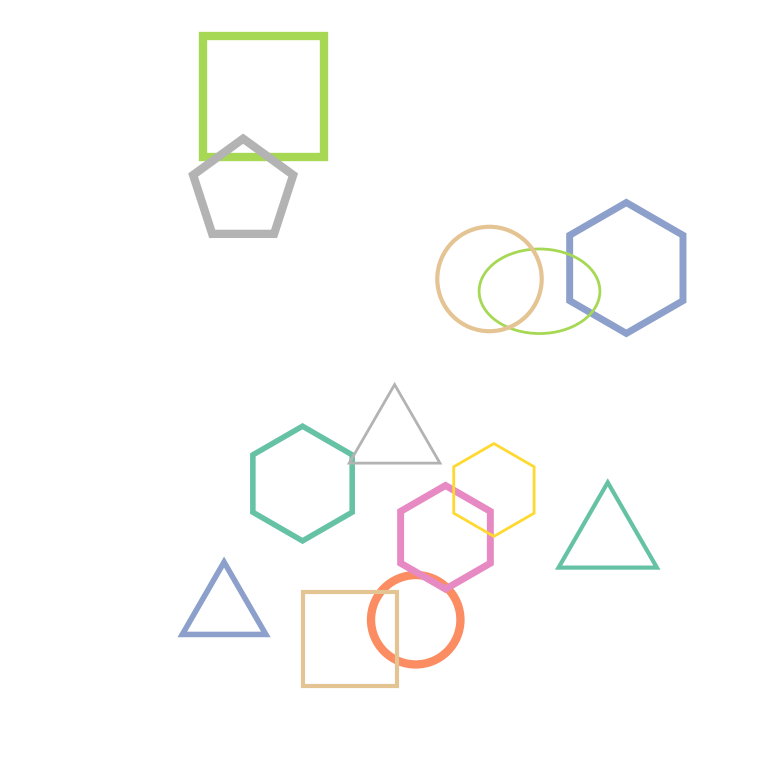[{"shape": "hexagon", "thickness": 2, "radius": 0.37, "center": [0.393, 0.372]}, {"shape": "triangle", "thickness": 1.5, "radius": 0.37, "center": [0.789, 0.3]}, {"shape": "circle", "thickness": 3, "radius": 0.29, "center": [0.54, 0.195]}, {"shape": "triangle", "thickness": 2, "radius": 0.31, "center": [0.291, 0.207]}, {"shape": "hexagon", "thickness": 2.5, "radius": 0.42, "center": [0.813, 0.652]}, {"shape": "hexagon", "thickness": 2.5, "radius": 0.34, "center": [0.579, 0.302]}, {"shape": "oval", "thickness": 1, "radius": 0.39, "center": [0.701, 0.622]}, {"shape": "square", "thickness": 3, "radius": 0.39, "center": [0.342, 0.875]}, {"shape": "hexagon", "thickness": 1, "radius": 0.3, "center": [0.641, 0.364]}, {"shape": "square", "thickness": 1.5, "radius": 0.31, "center": [0.454, 0.17]}, {"shape": "circle", "thickness": 1.5, "radius": 0.34, "center": [0.636, 0.638]}, {"shape": "triangle", "thickness": 1, "radius": 0.34, "center": [0.512, 0.433]}, {"shape": "pentagon", "thickness": 3, "radius": 0.34, "center": [0.316, 0.752]}]